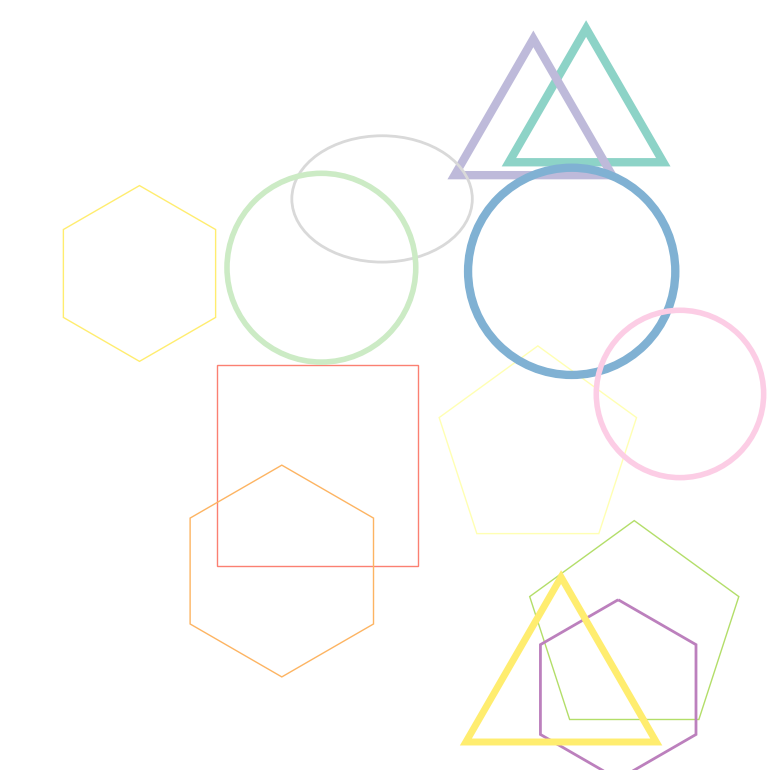[{"shape": "triangle", "thickness": 3, "radius": 0.58, "center": [0.761, 0.847]}, {"shape": "pentagon", "thickness": 0.5, "radius": 0.67, "center": [0.698, 0.416]}, {"shape": "triangle", "thickness": 3, "radius": 0.59, "center": [0.693, 0.832]}, {"shape": "square", "thickness": 0.5, "radius": 0.65, "center": [0.412, 0.396]}, {"shape": "circle", "thickness": 3, "radius": 0.67, "center": [0.742, 0.648]}, {"shape": "hexagon", "thickness": 0.5, "radius": 0.69, "center": [0.366, 0.258]}, {"shape": "pentagon", "thickness": 0.5, "radius": 0.71, "center": [0.824, 0.181]}, {"shape": "circle", "thickness": 2, "radius": 0.54, "center": [0.883, 0.488]}, {"shape": "oval", "thickness": 1, "radius": 0.59, "center": [0.496, 0.742]}, {"shape": "hexagon", "thickness": 1, "radius": 0.58, "center": [0.803, 0.104]}, {"shape": "circle", "thickness": 2, "radius": 0.61, "center": [0.417, 0.652]}, {"shape": "triangle", "thickness": 2.5, "radius": 0.71, "center": [0.729, 0.108]}, {"shape": "hexagon", "thickness": 0.5, "radius": 0.57, "center": [0.181, 0.645]}]